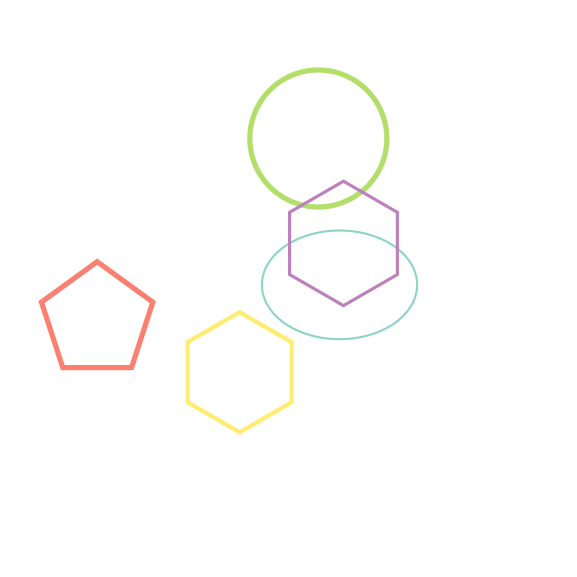[{"shape": "oval", "thickness": 1, "radius": 0.67, "center": [0.588, 0.506]}, {"shape": "pentagon", "thickness": 2.5, "radius": 0.51, "center": [0.168, 0.445]}, {"shape": "circle", "thickness": 2.5, "radius": 0.59, "center": [0.551, 0.759]}, {"shape": "hexagon", "thickness": 1.5, "radius": 0.54, "center": [0.595, 0.578]}, {"shape": "hexagon", "thickness": 2, "radius": 0.52, "center": [0.415, 0.355]}]